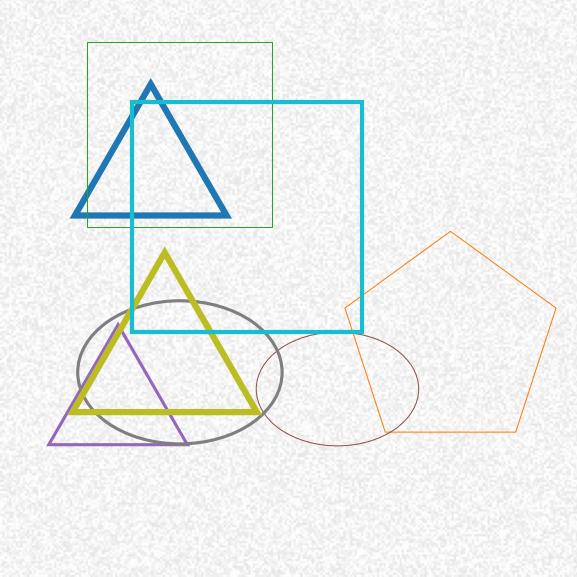[{"shape": "triangle", "thickness": 3, "radius": 0.76, "center": [0.261, 0.702]}, {"shape": "pentagon", "thickness": 0.5, "radius": 0.96, "center": [0.78, 0.406]}, {"shape": "square", "thickness": 0.5, "radius": 0.8, "center": [0.311, 0.767]}, {"shape": "triangle", "thickness": 1.5, "radius": 0.69, "center": [0.204, 0.298]}, {"shape": "oval", "thickness": 0.5, "radius": 0.7, "center": [0.584, 0.326]}, {"shape": "oval", "thickness": 1.5, "radius": 0.88, "center": [0.312, 0.354]}, {"shape": "triangle", "thickness": 3, "radius": 0.92, "center": [0.285, 0.378]}, {"shape": "square", "thickness": 2, "radius": 1.0, "center": [0.428, 0.623]}]